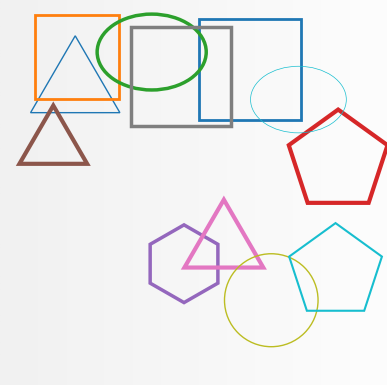[{"shape": "triangle", "thickness": 1, "radius": 0.67, "center": [0.194, 0.774]}, {"shape": "square", "thickness": 2, "radius": 0.66, "center": [0.646, 0.82]}, {"shape": "square", "thickness": 2, "radius": 0.54, "center": [0.199, 0.852]}, {"shape": "oval", "thickness": 2.5, "radius": 0.7, "center": [0.391, 0.865]}, {"shape": "pentagon", "thickness": 3, "radius": 0.67, "center": [0.873, 0.581]}, {"shape": "hexagon", "thickness": 2.5, "radius": 0.5, "center": [0.475, 0.315]}, {"shape": "triangle", "thickness": 3, "radius": 0.5, "center": [0.138, 0.625]}, {"shape": "triangle", "thickness": 3, "radius": 0.59, "center": [0.578, 0.364]}, {"shape": "square", "thickness": 2.5, "radius": 0.65, "center": [0.466, 0.802]}, {"shape": "circle", "thickness": 1, "radius": 0.6, "center": [0.7, 0.22]}, {"shape": "pentagon", "thickness": 1.5, "radius": 0.63, "center": [0.866, 0.295]}, {"shape": "oval", "thickness": 0.5, "radius": 0.62, "center": [0.77, 0.741]}]